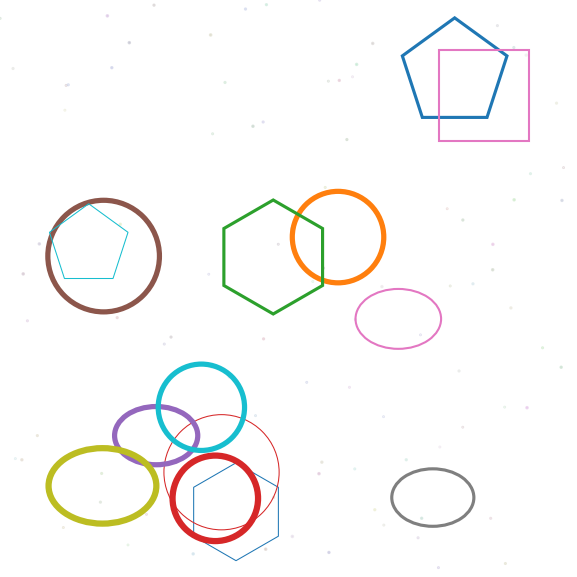[{"shape": "pentagon", "thickness": 1.5, "radius": 0.48, "center": [0.787, 0.873]}, {"shape": "hexagon", "thickness": 0.5, "radius": 0.42, "center": [0.409, 0.113]}, {"shape": "circle", "thickness": 2.5, "radius": 0.4, "center": [0.585, 0.589]}, {"shape": "hexagon", "thickness": 1.5, "radius": 0.49, "center": [0.473, 0.554]}, {"shape": "circle", "thickness": 0.5, "radius": 0.5, "center": [0.384, 0.181]}, {"shape": "circle", "thickness": 3, "radius": 0.37, "center": [0.373, 0.136]}, {"shape": "oval", "thickness": 2.5, "radius": 0.36, "center": [0.27, 0.245]}, {"shape": "circle", "thickness": 2.5, "radius": 0.48, "center": [0.179, 0.556]}, {"shape": "square", "thickness": 1, "radius": 0.39, "center": [0.839, 0.834]}, {"shape": "oval", "thickness": 1, "radius": 0.37, "center": [0.69, 0.447]}, {"shape": "oval", "thickness": 1.5, "radius": 0.36, "center": [0.749, 0.138]}, {"shape": "oval", "thickness": 3, "radius": 0.47, "center": [0.177, 0.158]}, {"shape": "circle", "thickness": 2.5, "radius": 0.37, "center": [0.349, 0.294]}, {"shape": "pentagon", "thickness": 0.5, "radius": 0.36, "center": [0.154, 0.575]}]